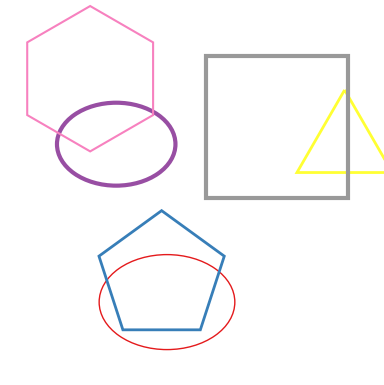[{"shape": "oval", "thickness": 1, "radius": 0.88, "center": [0.434, 0.215]}, {"shape": "pentagon", "thickness": 2, "radius": 0.86, "center": [0.42, 0.282]}, {"shape": "oval", "thickness": 3, "radius": 0.77, "center": [0.302, 0.626]}, {"shape": "triangle", "thickness": 2, "radius": 0.71, "center": [0.895, 0.623]}, {"shape": "hexagon", "thickness": 1.5, "radius": 0.94, "center": [0.234, 0.796]}, {"shape": "square", "thickness": 3, "radius": 0.92, "center": [0.72, 0.669]}]